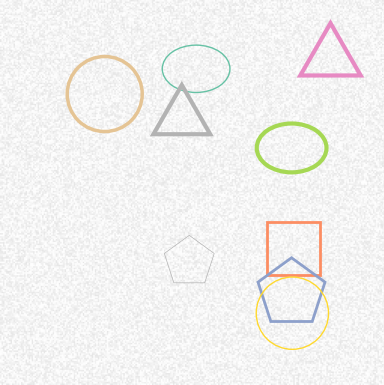[{"shape": "oval", "thickness": 1, "radius": 0.44, "center": [0.509, 0.821]}, {"shape": "square", "thickness": 2, "radius": 0.34, "center": [0.762, 0.354]}, {"shape": "pentagon", "thickness": 2, "radius": 0.46, "center": [0.757, 0.239]}, {"shape": "triangle", "thickness": 3, "radius": 0.45, "center": [0.858, 0.849]}, {"shape": "oval", "thickness": 3, "radius": 0.45, "center": [0.757, 0.616]}, {"shape": "circle", "thickness": 1, "radius": 0.47, "center": [0.759, 0.187]}, {"shape": "circle", "thickness": 2.5, "radius": 0.49, "center": [0.272, 0.756]}, {"shape": "pentagon", "thickness": 0.5, "radius": 0.34, "center": [0.492, 0.321]}, {"shape": "triangle", "thickness": 3, "radius": 0.43, "center": [0.472, 0.694]}]